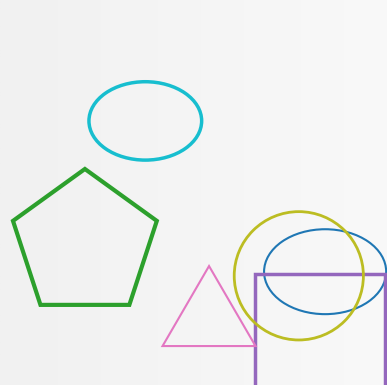[{"shape": "oval", "thickness": 1.5, "radius": 0.79, "center": [0.839, 0.294]}, {"shape": "pentagon", "thickness": 3, "radius": 0.98, "center": [0.219, 0.366]}, {"shape": "square", "thickness": 2.5, "radius": 0.84, "center": [0.826, 0.122]}, {"shape": "triangle", "thickness": 1.5, "radius": 0.69, "center": [0.539, 0.17]}, {"shape": "circle", "thickness": 2, "radius": 0.83, "center": [0.771, 0.284]}, {"shape": "oval", "thickness": 2.5, "radius": 0.73, "center": [0.375, 0.686]}]